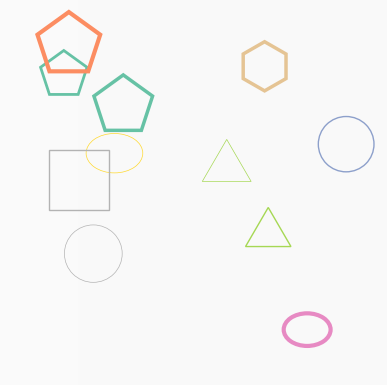[{"shape": "pentagon", "thickness": 2.5, "radius": 0.4, "center": [0.318, 0.726]}, {"shape": "pentagon", "thickness": 2, "radius": 0.32, "center": [0.165, 0.806]}, {"shape": "pentagon", "thickness": 3, "radius": 0.43, "center": [0.178, 0.884]}, {"shape": "circle", "thickness": 1, "radius": 0.36, "center": [0.893, 0.626]}, {"shape": "oval", "thickness": 3, "radius": 0.3, "center": [0.793, 0.144]}, {"shape": "triangle", "thickness": 1, "radius": 0.34, "center": [0.692, 0.393]}, {"shape": "triangle", "thickness": 0.5, "radius": 0.36, "center": [0.585, 0.565]}, {"shape": "oval", "thickness": 0.5, "radius": 0.37, "center": [0.295, 0.602]}, {"shape": "hexagon", "thickness": 2.5, "radius": 0.32, "center": [0.683, 0.828]}, {"shape": "square", "thickness": 1, "radius": 0.39, "center": [0.205, 0.533]}, {"shape": "circle", "thickness": 0.5, "radius": 0.37, "center": [0.241, 0.341]}]